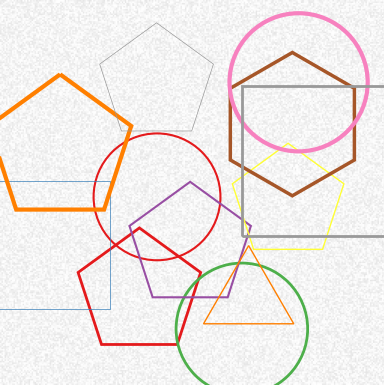[{"shape": "circle", "thickness": 1.5, "radius": 0.82, "center": [0.408, 0.489]}, {"shape": "pentagon", "thickness": 2, "radius": 0.84, "center": [0.362, 0.241]}, {"shape": "square", "thickness": 0.5, "radius": 0.83, "center": [0.12, 0.364]}, {"shape": "circle", "thickness": 2, "radius": 0.85, "center": [0.628, 0.146]}, {"shape": "pentagon", "thickness": 1.5, "radius": 0.83, "center": [0.494, 0.362]}, {"shape": "pentagon", "thickness": 3, "radius": 0.97, "center": [0.156, 0.613]}, {"shape": "triangle", "thickness": 1, "radius": 0.68, "center": [0.646, 0.227]}, {"shape": "pentagon", "thickness": 1, "radius": 0.76, "center": [0.748, 0.476]}, {"shape": "hexagon", "thickness": 2.5, "radius": 0.93, "center": [0.759, 0.678]}, {"shape": "circle", "thickness": 3, "radius": 0.9, "center": [0.776, 0.786]}, {"shape": "pentagon", "thickness": 0.5, "radius": 0.78, "center": [0.407, 0.785]}, {"shape": "square", "thickness": 2, "radius": 0.97, "center": [0.822, 0.582]}]